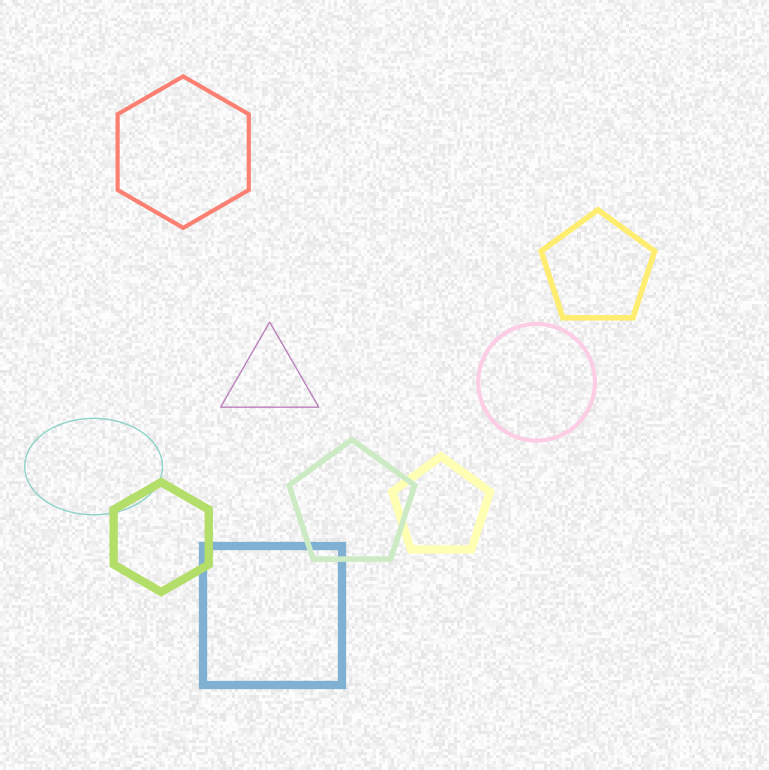[{"shape": "oval", "thickness": 0.5, "radius": 0.45, "center": [0.122, 0.394]}, {"shape": "pentagon", "thickness": 3, "radius": 0.33, "center": [0.573, 0.341]}, {"shape": "hexagon", "thickness": 1.5, "radius": 0.49, "center": [0.238, 0.802]}, {"shape": "square", "thickness": 3, "radius": 0.45, "center": [0.354, 0.201]}, {"shape": "hexagon", "thickness": 3, "radius": 0.36, "center": [0.209, 0.302]}, {"shape": "circle", "thickness": 1.5, "radius": 0.38, "center": [0.697, 0.504]}, {"shape": "triangle", "thickness": 0.5, "radius": 0.37, "center": [0.35, 0.508]}, {"shape": "pentagon", "thickness": 2, "radius": 0.43, "center": [0.457, 0.343]}, {"shape": "pentagon", "thickness": 2, "radius": 0.39, "center": [0.776, 0.65]}]